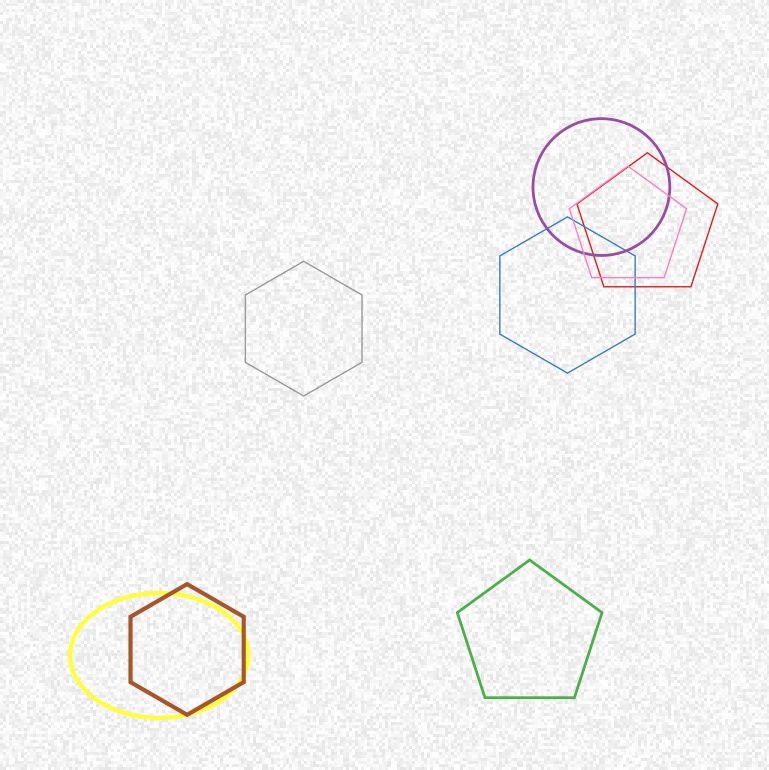[{"shape": "pentagon", "thickness": 0.5, "radius": 0.48, "center": [0.841, 0.705]}, {"shape": "hexagon", "thickness": 0.5, "radius": 0.51, "center": [0.737, 0.617]}, {"shape": "pentagon", "thickness": 1, "radius": 0.49, "center": [0.688, 0.174]}, {"shape": "circle", "thickness": 1, "radius": 0.44, "center": [0.781, 0.757]}, {"shape": "oval", "thickness": 1.5, "radius": 0.58, "center": [0.207, 0.149]}, {"shape": "hexagon", "thickness": 1.5, "radius": 0.42, "center": [0.243, 0.157]}, {"shape": "pentagon", "thickness": 0.5, "radius": 0.4, "center": [0.815, 0.704]}, {"shape": "hexagon", "thickness": 0.5, "radius": 0.44, "center": [0.394, 0.573]}]